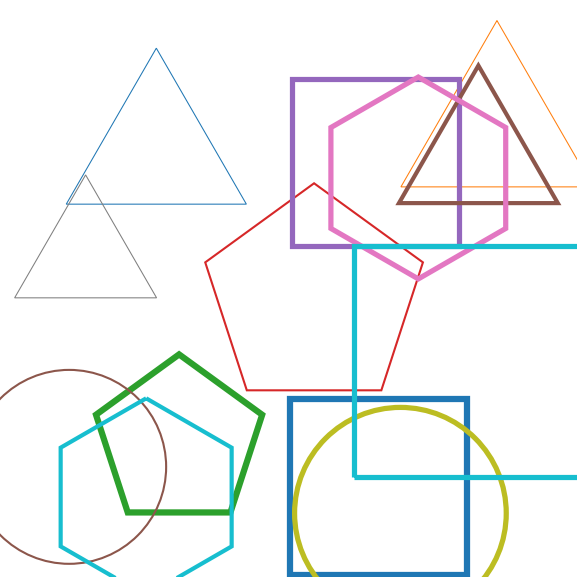[{"shape": "square", "thickness": 3, "radius": 0.76, "center": [0.655, 0.156]}, {"shape": "triangle", "thickness": 0.5, "radius": 0.9, "center": [0.271, 0.736]}, {"shape": "triangle", "thickness": 0.5, "radius": 0.96, "center": [0.861, 0.772]}, {"shape": "pentagon", "thickness": 3, "radius": 0.76, "center": [0.31, 0.234]}, {"shape": "pentagon", "thickness": 1, "radius": 0.99, "center": [0.544, 0.484]}, {"shape": "square", "thickness": 2.5, "radius": 0.72, "center": [0.65, 0.718]}, {"shape": "circle", "thickness": 1, "radius": 0.84, "center": [0.12, 0.191]}, {"shape": "triangle", "thickness": 2, "radius": 0.79, "center": [0.828, 0.727]}, {"shape": "hexagon", "thickness": 2.5, "radius": 0.87, "center": [0.724, 0.691]}, {"shape": "triangle", "thickness": 0.5, "radius": 0.71, "center": [0.148, 0.554]}, {"shape": "circle", "thickness": 2.5, "radius": 0.92, "center": [0.693, 0.11]}, {"shape": "hexagon", "thickness": 2, "radius": 0.85, "center": [0.253, 0.138]}, {"shape": "square", "thickness": 2.5, "radius": 1.0, "center": [0.813, 0.374]}]